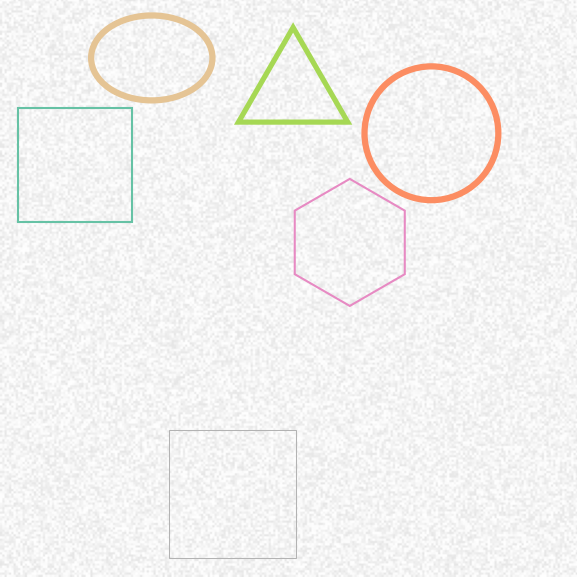[{"shape": "square", "thickness": 1, "radius": 0.49, "center": [0.13, 0.714]}, {"shape": "circle", "thickness": 3, "radius": 0.58, "center": [0.747, 0.768]}, {"shape": "hexagon", "thickness": 1, "radius": 0.55, "center": [0.606, 0.579]}, {"shape": "triangle", "thickness": 2.5, "radius": 0.55, "center": [0.508, 0.842]}, {"shape": "oval", "thickness": 3, "radius": 0.53, "center": [0.263, 0.899]}, {"shape": "square", "thickness": 0.5, "radius": 0.55, "center": [0.403, 0.143]}]